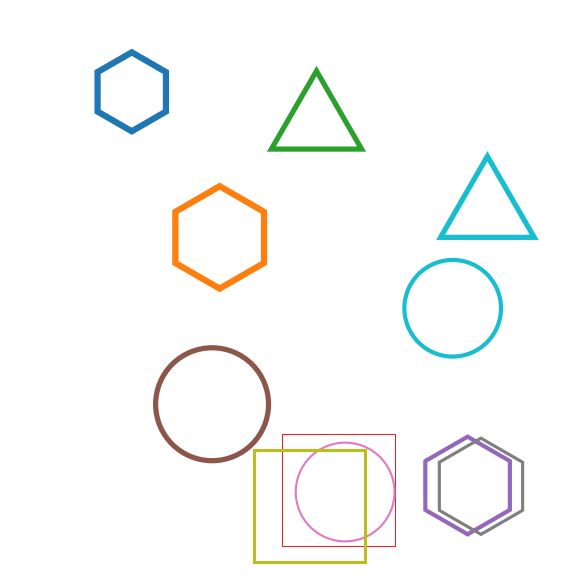[{"shape": "hexagon", "thickness": 3, "radius": 0.34, "center": [0.228, 0.84]}, {"shape": "hexagon", "thickness": 3, "radius": 0.44, "center": [0.38, 0.588]}, {"shape": "triangle", "thickness": 2.5, "radius": 0.45, "center": [0.548, 0.786]}, {"shape": "square", "thickness": 0.5, "radius": 0.49, "center": [0.586, 0.151]}, {"shape": "hexagon", "thickness": 2, "radius": 0.42, "center": [0.81, 0.158]}, {"shape": "circle", "thickness": 2.5, "radius": 0.49, "center": [0.367, 0.299]}, {"shape": "circle", "thickness": 1, "radius": 0.43, "center": [0.598, 0.147]}, {"shape": "hexagon", "thickness": 1.5, "radius": 0.42, "center": [0.833, 0.157]}, {"shape": "square", "thickness": 1.5, "radius": 0.48, "center": [0.536, 0.123]}, {"shape": "circle", "thickness": 2, "radius": 0.42, "center": [0.784, 0.465]}, {"shape": "triangle", "thickness": 2.5, "radius": 0.47, "center": [0.844, 0.635]}]